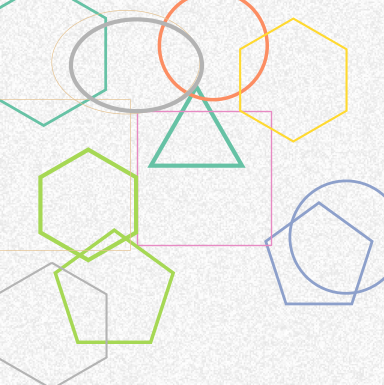[{"shape": "hexagon", "thickness": 2, "radius": 0.93, "center": [0.114, 0.86]}, {"shape": "triangle", "thickness": 3, "radius": 0.68, "center": [0.51, 0.638]}, {"shape": "circle", "thickness": 2.5, "radius": 0.7, "center": [0.554, 0.881]}, {"shape": "pentagon", "thickness": 2, "radius": 0.73, "center": [0.828, 0.328]}, {"shape": "circle", "thickness": 2, "radius": 0.73, "center": [0.899, 0.384]}, {"shape": "square", "thickness": 1, "radius": 0.87, "center": [0.53, 0.539]}, {"shape": "hexagon", "thickness": 3, "radius": 0.72, "center": [0.229, 0.468]}, {"shape": "pentagon", "thickness": 2.5, "radius": 0.8, "center": [0.297, 0.241]}, {"shape": "hexagon", "thickness": 1.5, "radius": 0.8, "center": [0.762, 0.792]}, {"shape": "oval", "thickness": 0.5, "radius": 0.96, "center": [0.327, 0.839]}, {"shape": "square", "thickness": 0.5, "radius": 0.98, "center": [0.141, 0.547]}, {"shape": "oval", "thickness": 3, "radius": 0.85, "center": [0.354, 0.831]}, {"shape": "hexagon", "thickness": 1.5, "radius": 0.82, "center": [0.135, 0.154]}]